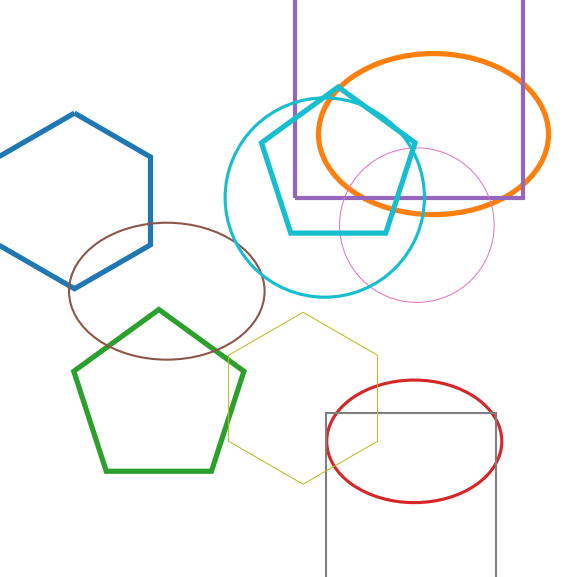[{"shape": "hexagon", "thickness": 2.5, "radius": 0.76, "center": [0.129, 0.651]}, {"shape": "oval", "thickness": 2.5, "radius": 1.0, "center": [0.751, 0.767]}, {"shape": "pentagon", "thickness": 2.5, "radius": 0.77, "center": [0.275, 0.308]}, {"shape": "oval", "thickness": 1.5, "radius": 0.76, "center": [0.717, 0.235]}, {"shape": "square", "thickness": 2, "radius": 0.99, "center": [0.708, 0.854]}, {"shape": "oval", "thickness": 1, "radius": 0.85, "center": [0.289, 0.495]}, {"shape": "circle", "thickness": 0.5, "radius": 0.67, "center": [0.722, 0.609]}, {"shape": "square", "thickness": 1, "radius": 0.74, "center": [0.711, 0.137]}, {"shape": "hexagon", "thickness": 0.5, "radius": 0.74, "center": [0.525, 0.31]}, {"shape": "pentagon", "thickness": 2.5, "radius": 0.7, "center": [0.586, 0.709]}, {"shape": "circle", "thickness": 1.5, "radius": 0.86, "center": [0.562, 0.657]}]